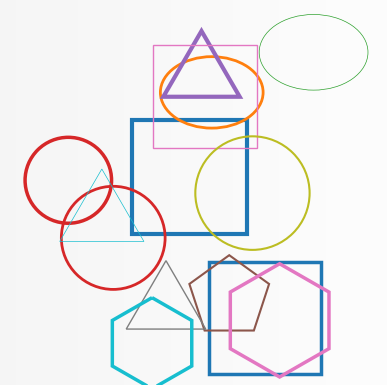[{"shape": "square", "thickness": 3, "radius": 0.74, "center": [0.488, 0.541]}, {"shape": "square", "thickness": 2.5, "radius": 0.72, "center": [0.684, 0.174]}, {"shape": "oval", "thickness": 2, "radius": 0.66, "center": [0.546, 0.76]}, {"shape": "oval", "thickness": 0.5, "radius": 0.7, "center": [0.809, 0.864]}, {"shape": "circle", "thickness": 2.5, "radius": 0.56, "center": [0.176, 0.532]}, {"shape": "circle", "thickness": 2, "radius": 0.67, "center": [0.292, 0.382]}, {"shape": "triangle", "thickness": 3, "radius": 0.57, "center": [0.52, 0.806]}, {"shape": "pentagon", "thickness": 1.5, "radius": 0.54, "center": [0.592, 0.229]}, {"shape": "square", "thickness": 1, "radius": 0.67, "center": [0.528, 0.749]}, {"shape": "hexagon", "thickness": 2.5, "radius": 0.74, "center": [0.722, 0.168]}, {"shape": "triangle", "thickness": 1, "radius": 0.59, "center": [0.428, 0.204]}, {"shape": "circle", "thickness": 1.5, "radius": 0.74, "center": [0.652, 0.498]}, {"shape": "triangle", "thickness": 0.5, "radius": 0.63, "center": [0.263, 0.435]}, {"shape": "hexagon", "thickness": 2.5, "radius": 0.59, "center": [0.392, 0.108]}]